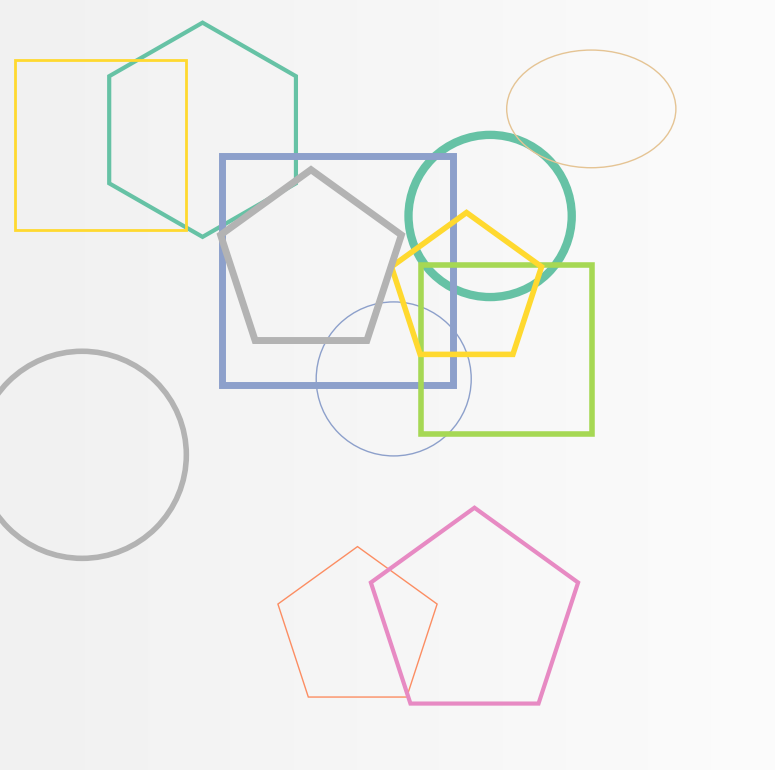[{"shape": "hexagon", "thickness": 1.5, "radius": 0.7, "center": [0.261, 0.831]}, {"shape": "circle", "thickness": 3, "radius": 0.53, "center": [0.632, 0.72]}, {"shape": "pentagon", "thickness": 0.5, "radius": 0.54, "center": [0.461, 0.182]}, {"shape": "circle", "thickness": 0.5, "radius": 0.5, "center": [0.508, 0.508]}, {"shape": "square", "thickness": 2.5, "radius": 0.74, "center": [0.435, 0.649]}, {"shape": "pentagon", "thickness": 1.5, "radius": 0.7, "center": [0.612, 0.2]}, {"shape": "square", "thickness": 2, "radius": 0.55, "center": [0.653, 0.546]}, {"shape": "square", "thickness": 1, "radius": 0.55, "center": [0.13, 0.812]}, {"shape": "pentagon", "thickness": 2, "radius": 0.51, "center": [0.602, 0.622]}, {"shape": "oval", "thickness": 0.5, "radius": 0.55, "center": [0.763, 0.859]}, {"shape": "pentagon", "thickness": 2.5, "radius": 0.61, "center": [0.401, 0.657]}, {"shape": "circle", "thickness": 2, "radius": 0.67, "center": [0.106, 0.409]}]